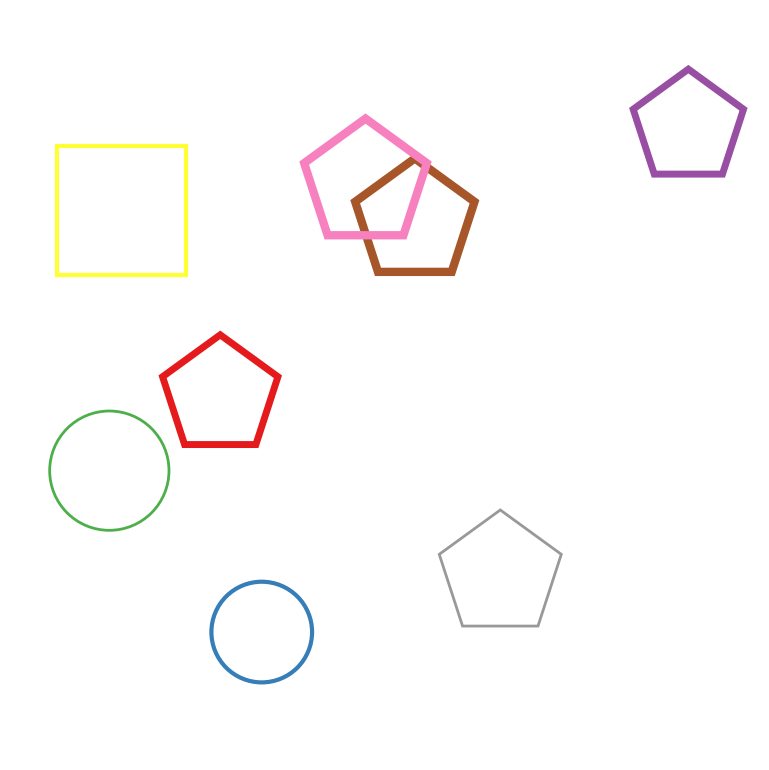[{"shape": "pentagon", "thickness": 2.5, "radius": 0.39, "center": [0.286, 0.486]}, {"shape": "circle", "thickness": 1.5, "radius": 0.33, "center": [0.34, 0.179]}, {"shape": "circle", "thickness": 1, "radius": 0.39, "center": [0.142, 0.389]}, {"shape": "pentagon", "thickness": 2.5, "radius": 0.38, "center": [0.894, 0.835]}, {"shape": "square", "thickness": 1.5, "radius": 0.42, "center": [0.157, 0.726]}, {"shape": "pentagon", "thickness": 3, "radius": 0.41, "center": [0.539, 0.713]}, {"shape": "pentagon", "thickness": 3, "radius": 0.42, "center": [0.475, 0.762]}, {"shape": "pentagon", "thickness": 1, "radius": 0.42, "center": [0.65, 0.254]}]